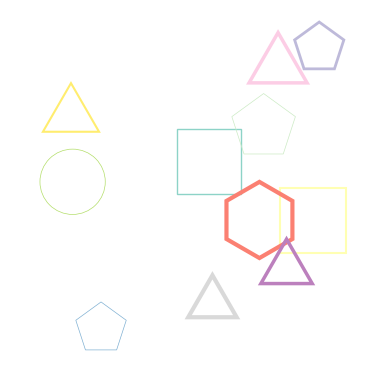[{"shape": "square", "thickness": 1, "radius": 0.42, "center": [0.543, 0.58]}, {"shape": "square", "thickness": 1.5, "radius": 0.43, "center": [0.813, 0.428]}, {"shape": "pentagon", "thickness": 2, "radius": 0.34, "center": [0.829, 0.876]}, {"shape": "hexagon", "thickness": 3, "radius": 0.49, "center": [0.674, 0.429]}, {"shape": "pentagon", "thickness": 0.5, "radius": 0.34, "center": [0.262, 0.147]}, {"shape": "circle", "thickness": 0.5, "radius": 0.42, "center": [0.189, 0.528]}, {"shape": "triangle", "thickness": 2.5, "radius": 0.43, "center": [0.722, 0.828]}, {"shape": "triangle", "thickness": 3, "radius": 0.36, "center": [0.552, 0.212]}, {"shape": "triangle", "thickness": 2.5, "radius": 0.38, "center": [0.744, 0.302]}, {"shape": "pentagon", "thickness": 0.5, "radius": 0.43, "center": [0.685, 0.67]}, {"shape": "triangle", "thickness": 1.5, "radius": 0.42, "center": [0.184, 0.7]}]